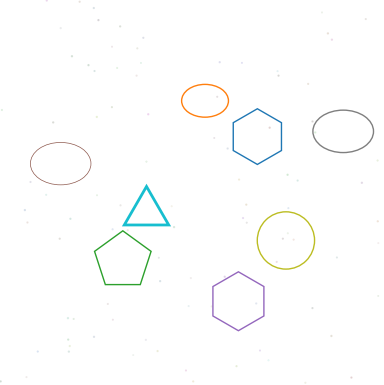[{"shape": "hexagon", "thickness": 1, "radius": 0.36, "center": [0.668, 0.645]}, {"shape": "oval", "thickness": 1, "radius": 0.3, "center": [0.533, 0.738]}, {"shape": "pentagon", "thickness": 1, "radius": 0.39, "center": [0.319, 0.323]}, {"shape": "hexagon", "thickness": 1, "radius": 0.38, "center": [0.619, 0.218]}, {"shape": "oval", "thickness": 0.5, "radius": 0.39, "center": [0.158, 0.575]}, {"shape": "oval", "thickness": 1, "radius": 0.39, "center": [0.891, 0.659]}, {"shape": "circle", "thickness": 1, "radius": 0.37, "center": [0.743, 0.375]}, {"shape": "triangle", "thickness": 2, "radius": 0.33, "center": [0.381, 0.449]}]